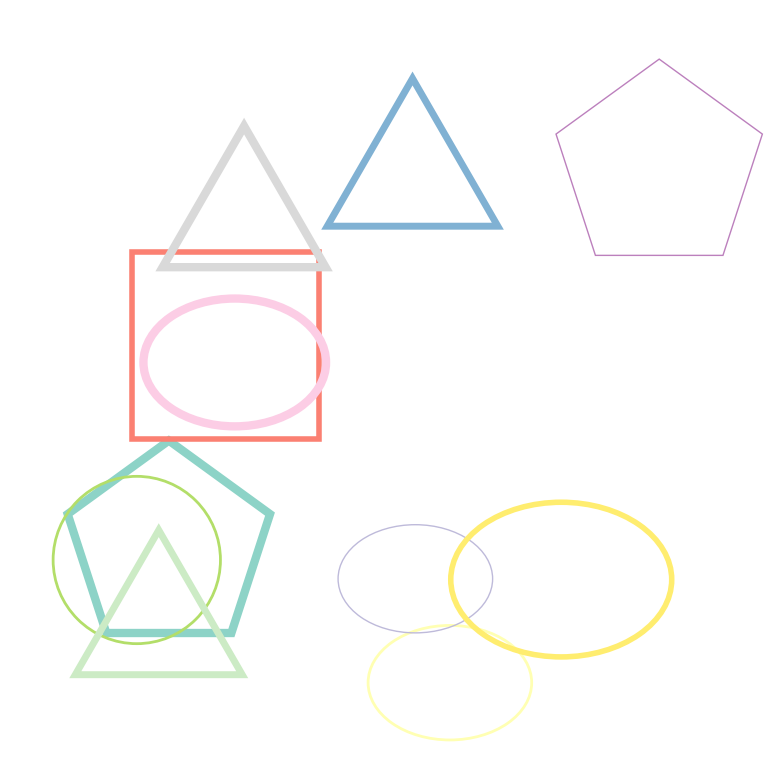[{"shape": "pentagon", "thickness": 3, "radius": 0.69, "center": [0.219, 0.29]}, {"shape": "oval", "thickness": 1, "radius": 0.53, "center": [0.584, 0.113]}, {"shape": "oval", "thickness": 0.5, "radius": 0.5, "center": [0.539, 0.248]}, {"shape": "square", "thickness": 2, "radius": 0.61, "center": [0.293, 0.551]}, {"shape": "triangle", "thickness": 2.5, "radius": 0.64, "center": [0.536, 0.77]}, {"shape": "circle", "thickness": 1, "radius": 0.54, "center": [0.178, 0.273]}, {"shape": "oval", "thickness": 3, "radius": 0.59, "center": [0.305, 0.529]}, {"shape": "triangle", "thickness": 3, "radius": 0.61, "center": [0.317, 0.714]}, {"shape": "pentagon", "thickness": 0.5, "radius": 0.7, "center": [0.856, 0.782]}, {"shape": "triangle", "thickness": 2.5, "radius": 0.63, "center": [0.206, 0.186]}, {"shape": "oval", "thickness": 2, "radius": 0.72, "center": [0.729, 0.247]}]